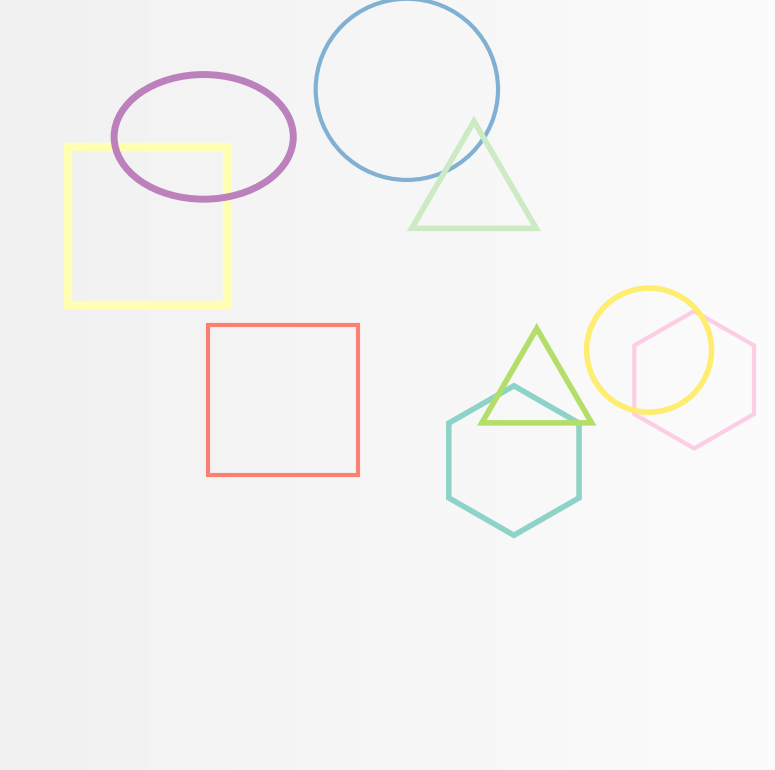[{"shape": "hexagon", "thickness": 2, "radius": 0.49, "center": [0.663, 0.402]}, {"shape": "square", "thickness": 3, "radius": 0.51, "center": [0.19, 0.707]}, {"shape": "square", "thickness": 1.5, "radius": 0.49, "center": [0.365, 0.48]}, {"shape": "circle", "thickness": 1.5, "radius": 0.59, "center": [0.525, 0.884]}, {"shape": "triangle", "thickness": 2, "radius": 0.41, "center": [0.693, 0.492]}, {"shape": "hexagon", "thickness": 1.5, "radius": 0.45, "center": [0.896, 0.507]}, {"shape": "oval", "thickness": 2.5, "radius": 0.58, "center": [0.263, 0.822]}, {"shape": "triangle", "thickness": 2, "radius": 0.46, "center": [0.612, 0.75]}, {"shape": "circle", "thickness": 2, "radius": 0.4, "center": [0.838, 0.545]}]